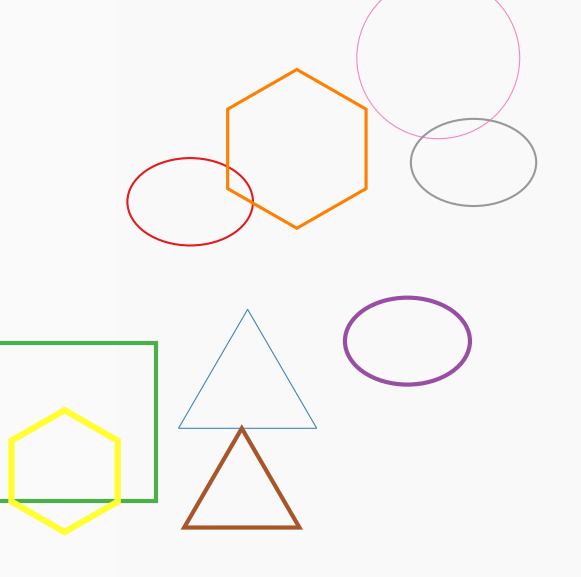[{"shape": "oval", "thickness": 1, "radius": 0.54, "center": [0.327, 0.65]}, {"shape": "triangle", "thickness": 0.5, "radius": 0.69, "center": [0.426, 0.326]}, {"shape": "square", "thickness": 2, "radius": 0.69, "center": [0.131, 0.269]}, {"shape": "oval", "thickness": 2, "radius": 0.54, "center": [0.701, 0.408]}, {"shape": "hexagon", "thickness": 1.5, "radius": 0.69, "center": [0.511, 0.741]}, {"shape": "hexagon", "thickness": 3, "radius": 0.53, "center": [0.111, 0.183]}, {"shape": "triangle", "thickness": 2, "radius": 0.57, "center": [0.416, 0.143]}, {"shape": "circle", "thickness": 0.5, "radius": 0.7, "center": [0.754, 0.899]}, {"shape": "oval", "thickness": 1, "radius": 0.54, "center": [0.815, 0.718]}]